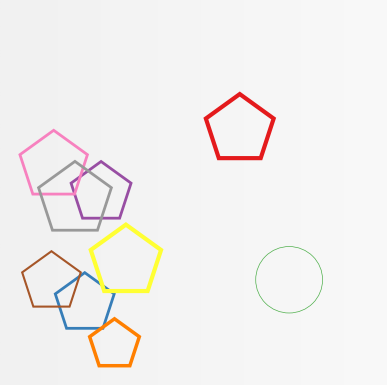[{"shape": "pentagon", "thickness": 3, "radius": 0.46, "center": [0.619, 0.664]}, {"shape": "pentagon", "thickness": 2, "radius": 0.4, "center": [0.219, 0.212]}, {"shape": "circle", "thickness": 0.5, "radius": 0.43, "center": [0.746, 0.273]}, {"shape": "pentagon", "thickness": 2, "radius": 0.41, "center": [0.261, 0.499]}, {"shape": "pentagon", "thickness": 2.5, "radius": 0.34, "center": [0.295, 0.105]}, {"shape": "pentagon", "thickness": 3, "radius": 0.48, "center": [0.325, 0.321]}, {"shape": "pentagon", "thickness": 1.5, "radius": 0.4, "center": [0.133, 0.268]}, {"shape": "pentagon", "thickness": 2, "radius": 0.46, "center": [0.139, 0.57]}, {"shape": "pentagon", "thickness": 2, "radius": 0.49, "center": [0.193, 0.482]}]